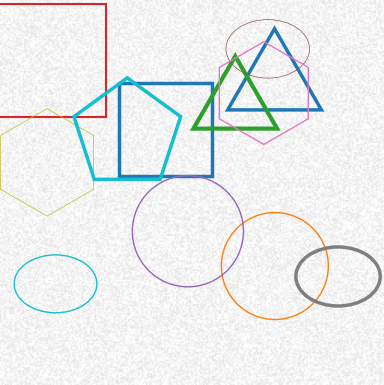[{"shape": "triangle", "thickness": 2.5, "radius": 0.7, "center": [0.713, 0.785]}, {"shape": "square", "thickness": 2.5, "radius": 0.61, "center": [0.43, 0.664]}, {"shape": "circle", "thickness": 1, "radius": 0.69, "center": [0.714, 0.309]}, {"shape": "triangle", "thickness": 3, "radius": 0.63, "center": [0.611, 0.729]}, {"shape": "square", "thickness": 1.5, "radius": 0.73, "center": [0.13, 0.843]}, {"shape": "circle", "thickness": 1, "radius": 0.72, "center": [0.488, 0.399]}, {"shape": "oval", "thickness": 0.5, "radius": 0.54, "center": [0.695, 0.873]}, {"shape": "hexagon", "thickness": 1, "radius": 0.67, "center": [0.685, 0.758]}, {"shape": "oval", "thickness": 2.5, "radius": 0.55, "center": [0.878, 0.282]}, {"shape": "hexagon", "thickness": 0.5, "radius": 0.7, "center": [0.122, 0.578]}, {"shape": "oval", "thickness": 1, "radius": 0.54, "center": [0.144, 0.263]}, {"shape": "pentagon", "thickness": 2.5, "radius": 0.73, "center": [0.331, 0.652]}]